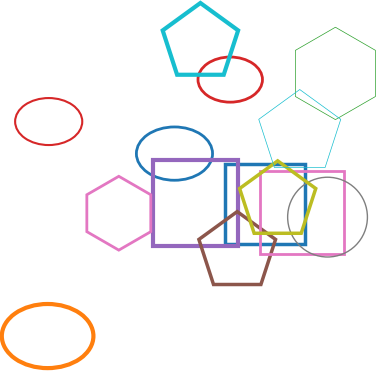[{"shape": "square", "thickness": 2.5, "radius": 0.52, "center": [0.688, 0.47]}, {"shape": "oval", "thickness": 2, "radius": 0.49, "center": [0.453, 0.601]}, {"shape": "oval", "thickness": 3, "radius": 0.59, "center": [0.124, 0.127]}, {"shape": "hexagon", "thickness": 0.5, "radius": 0.6, "center": [0.871, 0.809]}, {"shape": "oval", "thickness": 1.5, "radius": 0.44, "center": [0.126, 0.684]}, {"shape": "oval", "thickness": 2, "radius": 0.42, "center": [0.598, 0.793]}, {"shape": "square", "thickness": 3, "radius": 0.56, "center": [0.507, 0.473]}, {"shape": "pentagon", "thickness": 2.5, "radius": 0.52, "center": [0.616, 0.346]}, {"shape": "square", "thickness": 2, "radius": 0.54, "center": [0.784, 0.448]}, {"shape": "hexagon", "thickness": 2, "radius": 0.48, "center": [0.309, 0.446]}, {"shape": "circle", "thickness": 1, "radius": 0.52, "center": [0.851, 0.436]}, {"shape": "pentagon", "thickness": 2.5, "radius": 0.52, "center": [0.721, 0.478]}, {"shape": "pentagon", "thickness": 3, "radius": 0.52, "center": [0.521, 0.889]}, {"shape": "pentagon", "thickness": 0.5, "radius": 0.56, "center": [0.779, 0.655]}]